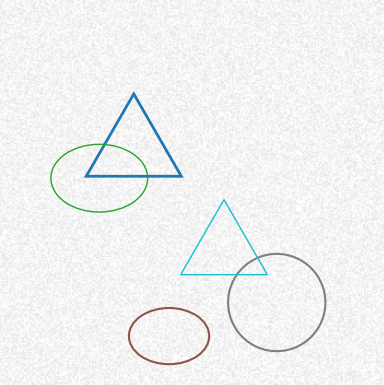[{"shape": "triangle", "thickness": 2, "radius": 0.71, "center": [0.347, 0.613]}, {"shape": "oval", "thickness": 1, "radius": 0.63, "center": [0.258, 0.537]}, {"shape": "oval", "thickness": 1.5, "radius": 0.52, "center": [0.439, 0.127]}, {"shape": "circle", "thickness": 1.5, "radius": 0.63, "center": [0.719, 0.214]}, {"shape": "triangle", "thickness": 1, "radius": 0.65, "center": [0.582, 0.352]}]